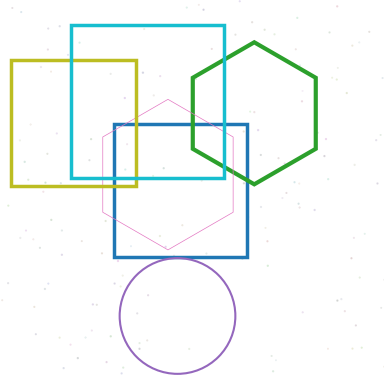[{"shape": "square", "thickness": 2.5, "radius": 0.87, "center": [0.469, 0.505]}, {"shape": "hexagon", "thickness": 3, "radius": 0.92, "center": [0.66, 0.706]}, {"shape": "circle", "thickness": 1.5, "radius": 0.75, "center": [0.461, 0.179]}, {"shape": "hexagon", "thickness": 0.5, "radius": 0.98, "center": [0.436, 0.546]}, {"shape": "square", "thickness": 2.5, "radius": 0.81, "center": [0.191, 0.681]}, {"shape": "square", "thickness": 2.5, "radius": 0.99, "center": [0.383, 0.736]}]